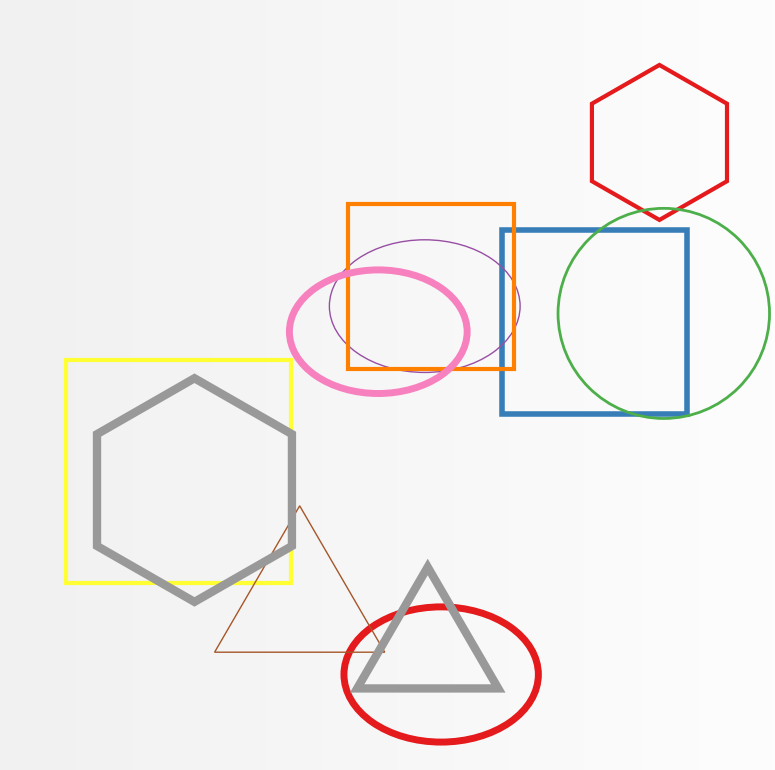[{"shape": "hexagon", "thickness": 1.5, "radius": 0.5, "center": [0.851, 0.815]}, {"shape": "oval", "thickness": 2.5, "radius": 0.63, "center": [0.569, 0.124]}, {"shape": "square", "thickness": 2, "radius": 0.6, "center": [0.768, 0.582]}, {"shape": "circle", "thickness": 1, "radius": 0.68, "center": [0.856, 0.593]}, {"shape": "oval", "thickness": 0.5, "radius": 0.62, "center": [0.548, 0.602]}, {"shape": "square", "thickness": 1.5, "radius": 0.54, "center": [0.556, 0.628]}, {"shape": "square", "thickness": 1.5, "radius": 0.72, "center": [0.23, 0.387]}, {"shape": "triangle", "thickness": 0.5, "radius": 0.63, "center": [0.387, 0.216]}, {"shape": "oval", "thickness": 2.5, "radius": 0.57, "center": [0.488, 0.569]}, {"shape": "triangle", "thickness": 3, "radius": 0.53, "center": [0.552, 0.158]}, {"shape": "hexagon", "thickness": 3, "radius": 0.73, "center": [0.251, 0.364]}]